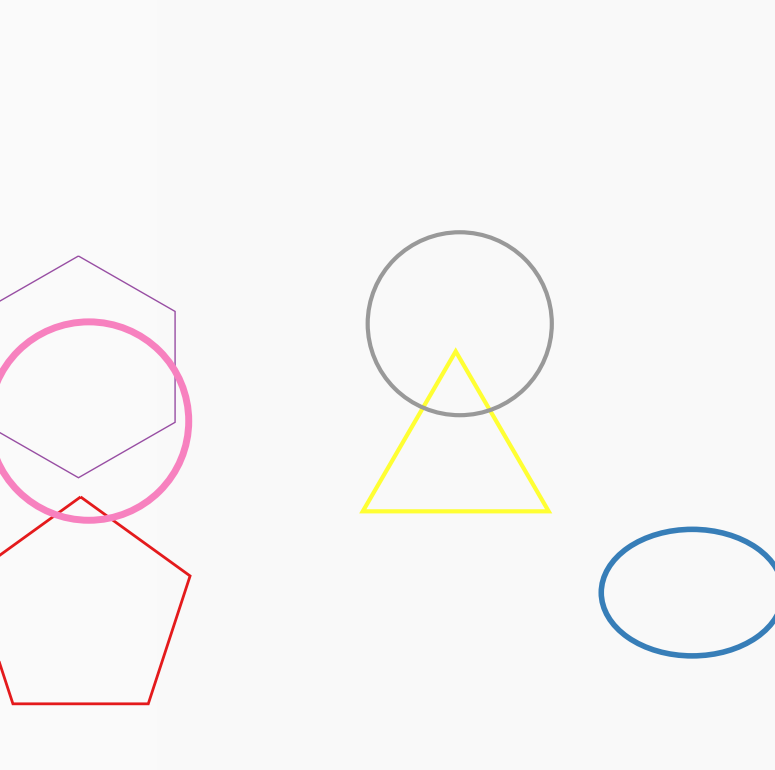[{"shape": "pentagon", "thickness": 1, "radius": 0.74, "center": [0.104, 0.206]}, {"shape": "oval", "thickness": 2, "radius": 0.59, "center": [0.893, 0.23]}, {"shape": "hexagon", "thickness": 0.5, "radius": 0.72, "center": [0.101, 0.524]}, {"shape": "triangle", "thickness": 1.5, "radius": 0.69, "center": [0.588, 0.405]}, {"shape": "circle", "thickness": 2.5, "radius": 0.64, "center": [0.115, 0.453]}, {"shape": "circle", "thickness": 1.5, "radius": 0.59, "center": [0.593, 0.58]}]